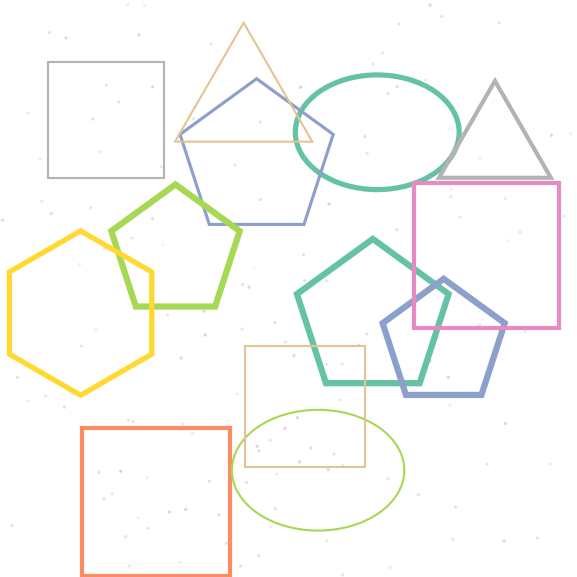[{"shape": "oval", "thickness": 2.5, "radius": 0.71, "center": [0.653, 0.77]}, {"shape": "pentagon", "thickness": 3, "radius": 0.69, "center": [0.646, 0.447]}, {"shape": "square", "thickness": 2, "radius": 0.64, "center": [0.27, 0.13]}, {"shape": "pentagon", "thickness": 1.5, "radius": 0.7, "center": [0.444, 0.723]}, {"shape": "pentagon", "thickness": 3, "radius": 0.56, "center": [0.768, 0.405]}, {"shape": "square", "thickness": 2, "radius": 0.63, "center": [0.842, 0.557]}, {"shape": "oval", "thickness": 1, "radius": 0.75, "center": [0.551, 0.185]}, {"shape": "pentagon", "thickness": 3, "radius": 0.58, "center": [0.304, 0.563]}, {"shape": "hexagon", "thickness": 2.5, "radius": 0.71, "center": [0.14, 0.457]}, {"shape": "square", "thickness": 1, "radius": 0.52, "center": [0.528, 0.295]}, {"shape": "triangle", "thickness": 1, "radius": 0.69, "center": [0.422, 0.822]}, {"shape": "square", "thickness": 1, "radius": 0.5, "center": [0.183, 0.792]}, {"shape": "triangle", "thickness": 2, "radius": 0.56, "center": [0.857, 0.747]}]